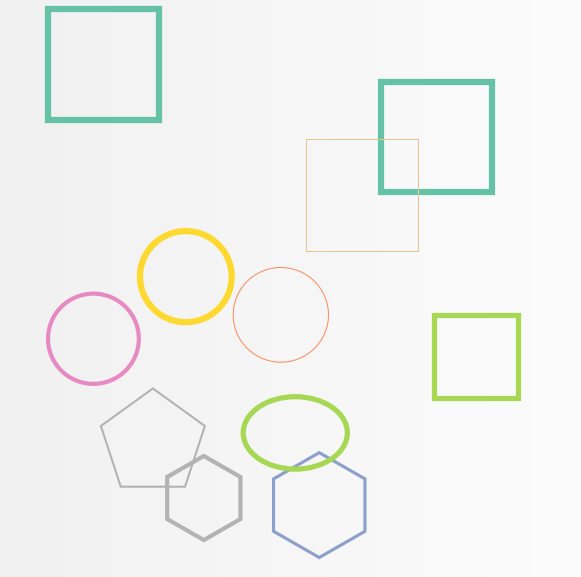[{"shape": "square", "thickness": 3, "radius": 0.48, "center": [0.751, 0.762]}, {"shape": "square", "thickness": 3, "radius": 0.48, "center": [0.178, 0.887]}, {"shape": "circle", "thickness": 0.5, "radius": 0.41, "center": [0.483, 0.454]}, {"shape": "hexagon", "thickness": 1.5, "radius": 0.45, "center": [0.549, 0.125]}, {"shape": "circle", "thickness": 2, "radius": 0.39, "center": [0.161, 0.413]}, {"shape": "square", "thickness": 2.5, "radius": 0.36, "center": [0.819, 0.381]}, {"shape": "oval", "thickness": 2.5, "radius": 0.45, "center": [0.508, 0.25]}, {"shape": "circle", "thickness": 3, "radius": 0.39, "center": [0.32, 0.52]}, {"shape": "square", "thickness": 0.5, "radius": 0.48, "center": [0.623, 0.661]}, {"shape": "hexagon", "thickness": 2, "radius": 0.36, "center": [0.351, 0.137]}, {"shape": "pentagon", "thickness": 1, "radius": 0.47, "center": [0.263, 0.232]}]